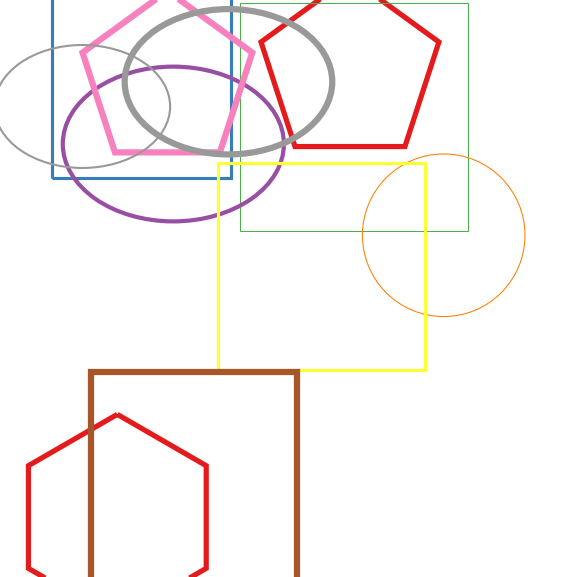[{"shape": "pentagon", "thickness": 2.5, "radius": 0.81, "center": [0.606, 0.876]}, {"shape": "hexagon", "thickness": 2.5, "radius": 0.89, "center": [0.203, 0.104]}, {"shape": "square", "thickness": 1.5, "radius": 0.78, "center": [0.245, 0.846]}, {"shape": "square", "thickness": 0.5, "radius": 0.98, "center": [0.613, 0.797]}, {"shape": "oval", "thickness": 2, "radius": 0.96, "center": [0.3, 0.75]}, {"shape": "circle", "thickness": 0.5, "radius": 0.7, "center": [0.768, 0.592]}, {"shape": "square", "thickness": 1.5, "radius": 0.9, "center": [0.556, 0.538]}, {"shape": "square", "thickness": 3, "radius": 0.89, "center": [0.336, 0.176]}, {"shape": "pentagon", "thickness": 3, "radius": 0.77, "center": [0.29, 0.86]}, {"shape": "oval", "thickness": 3, "radius": 0.9, "center": [0.396, 0.858]}, {"shape": "oval", "thickness": 1, "radius": 0.76, "center": [0.143, 0.815]}]